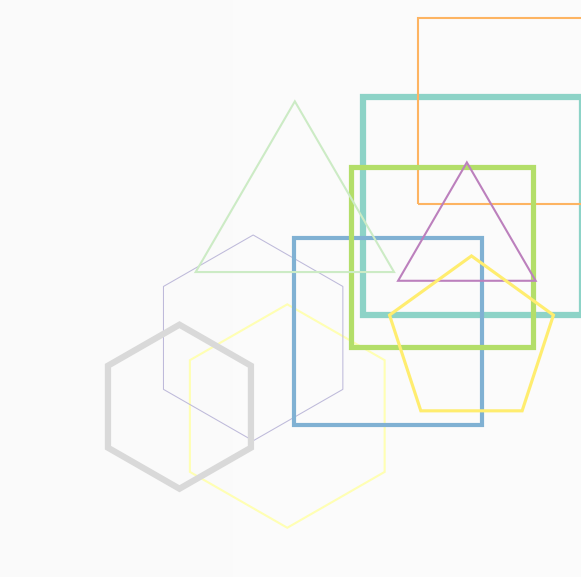[{"shape": "square", "thickness": 3, "radius": 0.94, "center": [0.812, 0.643]}, {"shape": "hexagon", "thickness": 1, "radius": 0.97, "center": [0.494, 0.279]}, {"shape": "hexagon", "thickness": 0.5, "radius": 0.89, "center": [0.436, 0.414]}, {"shape": "square", "thickness": 2, "radius": 0.81, "center": [0.668, 0.425]}, {"shape": "square", "thickness": 1, "radius": 0.81, "center": [0.88, 0.807]}, {"shape": "square", "thickness": 2.5, "radius": 0.78, "center": [0.761, 0.554]}, {"shape": "hexagon", "thickness": 3, "radius": 0.71, "center": [0.309, 0.295]}, {"shape": "triangle", "thickness": 1, "radius": 0.68, "center": [0.803, 0.581]}, {"shape": "triangle", "thickness": 1, "radius": 0.99, "center": [0.507, 0.627]}, {"shape": "pentagon", "thickness": 1.5, "radius": 0.74, "center": [0.811, 0.408]}]